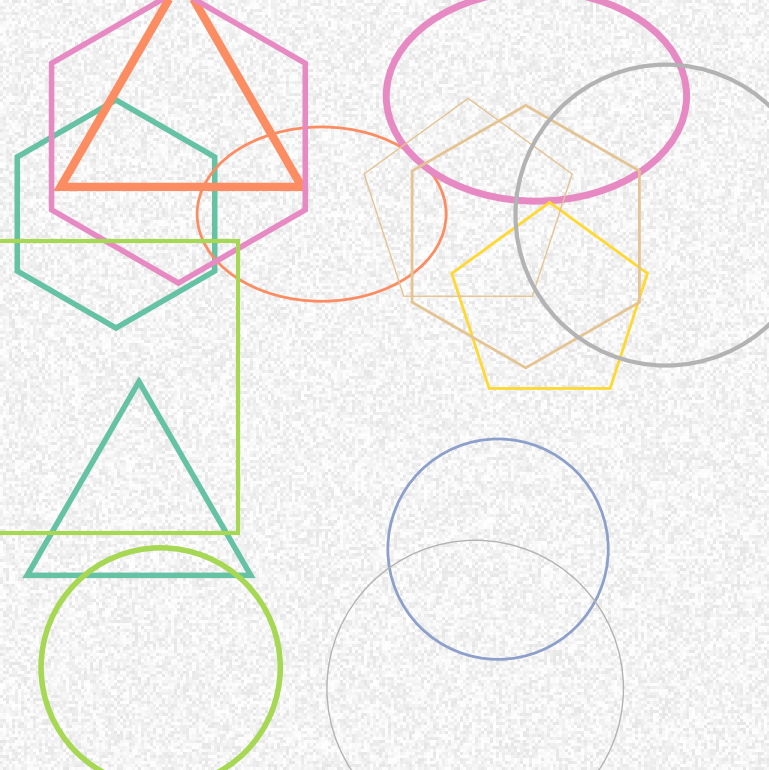[{"shape": "hexagon", "thickness": 2, "radius": 0.74, "center": [0.151, 0.722]}, {"shape": "triangle", "thickness": 2, "radius": 0.84, "center": [0.18, 0.337]}, {"shape": "oval", "thickness": 1, "radius": 0.81, "center": [0.418, 0.722]}, {"shape": "triangle", "thickness": 3, "radius": 0.9, "center": [0.235, 0.848]}, {"shape": "circle", "thickness": 1, "radius": 0.72, "center": [0.647, 0.287]}, {"shape": "oval", "thickness": 2.5, "radius": 0.98, "center": [0.697, 0.875]}, {"shape": "hexagon", "thickness": 2, "radius": 0.95, "center": [0.232, 0.823]}, {"shape": "square", "thickness": 1.5, "radius": 0.95, "center": [0.119, 0.498]}, {"shape": "circle", "thickness": 2, "radius": 0.78, "center": [0.209, 0.133]}, {"shape": "pentagon", "thickness": 1, "radius": 0.67, "center": [0.714, 0.604]}, {"shape": "pentagon", "thickness": 0.5, "radius": 0.71, "center": [0.608, 0.73]}, {"shape": "hexagon", "thickness": 1, "radius": 0.85, "center": [0.683, 0.693]}, {"shape": "circle", "thickness": 1.5, "radius": 0.98, "center": [0.865, 0.721]}, {"shape": "circle", "thickness": 0.5, "radius": 0.96, "center": [0.617, 0.106]}]